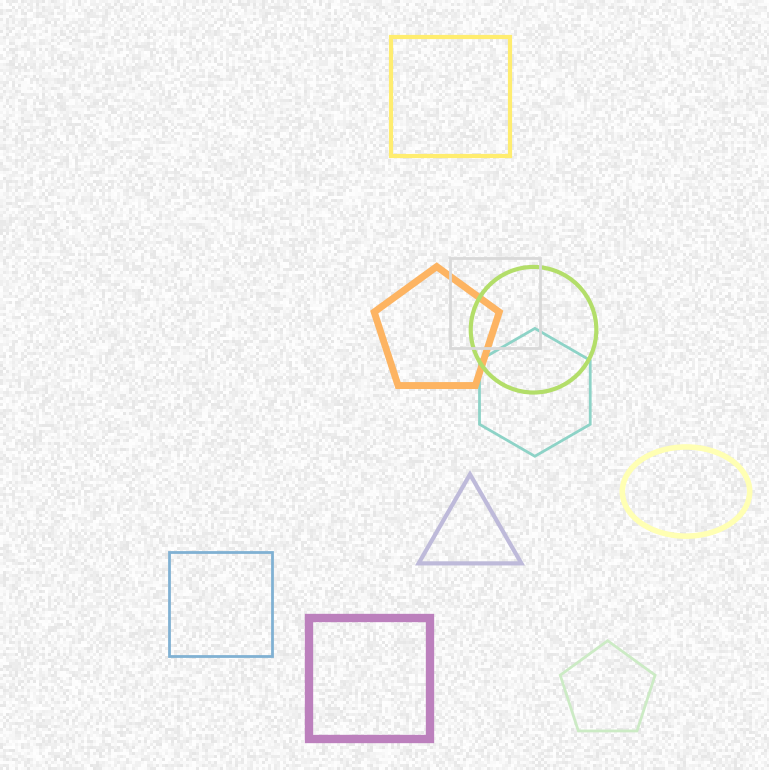[{"shape": "hexagon", "thickness": 1, "radius": 0.42, "center": [0.695, 0.49]}, {"shape": "oval", "thickness": 2, "radius": 0.41, "center": [0.891, 0.362]}, {"shape": "triangle", "thickness": 1.5, "radius": 0.39, "center": [0.61, 0.307]}, {"shape": "square", "thickness": 1, "radius": 0.34, "center": [0.287, 0.216]}, {"shape": "pentagon", "thickness": 2.5, "radius": 0.43, "center": [0.567, 0.568]}, {"shape": "circle", "thickness": 1.5, "radius": 0.41, "center": [0.693, 0.572]}, {"shape": "square", "thickness": 1, "radius": 0.29, "center": [0.643, 0.607]}, {"shape": "square", "thickness": 3, "radius": 0.39, "center": [0.479, 0.118]}, {"shape": "pentagon", "thickness": 1, "radius": 0.32, "center": [0.789, 0.103]}, {"shape": "square", "thickness": 1.5, "radius": 0.39, "center": [0.585, 0.874]}]